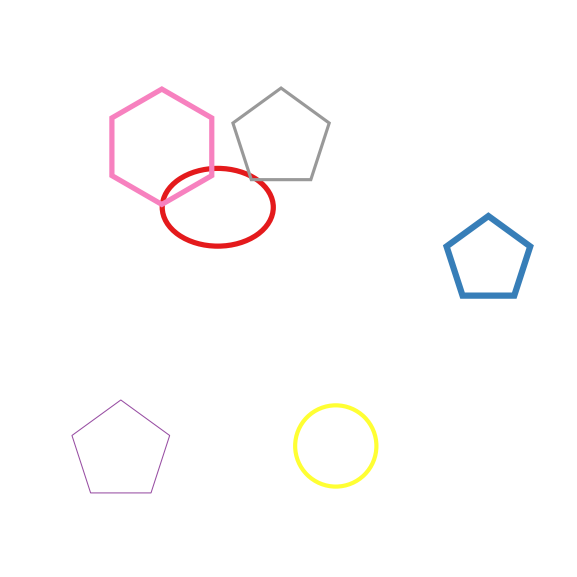[{"shape": "oval", "thickness": 2.5, "radius": 0.48, "center": [0.377, 0.64]}, {"shape": "pentagon", "thickness": 3, "radius": 0.38, "center": [0.846, 0.549]}, {"shape": "pentagon", "thickness": 0.5, "radius": 0.44, "center": [0.209, 0.218]}, {"shape": "circle", "thickness": 2, "radius": 0.35, "center": [0.581, 0.227]}, {"shape": "hexagon", "thickness": 2.5, "radius": 0.5, "center": [0.28, 0.745]}, {"shape": "pentagon", "thickness": 1.5, "radius": 0.44, "center": [0.487, 0.759]}]